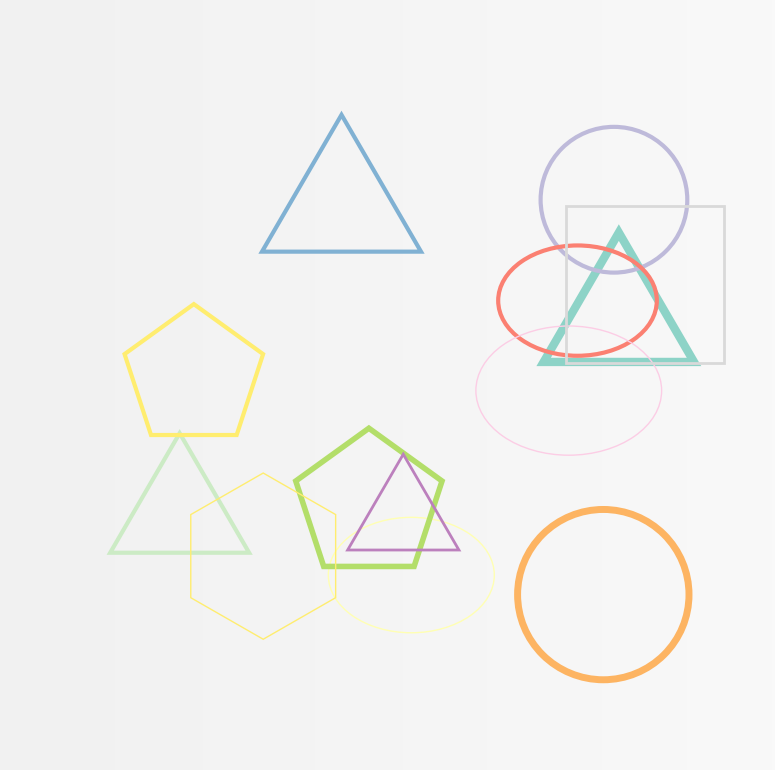[{"shape": "triangle", "thickness": 3, "radius": 0.56, "center": [0.798, 0.586]}, {"shape": "oval", "thickness": 0.5, "radius": 0.54, "center": [0.531, 0.253]}, {"shape": "circle", "thickness": 1.5, "radius": 0.47, "center": [0.792, 0.741]}, {"shape": "oval", "thickness": 1.5, "radius": 0.51, "center": [0.745, 0.61]}, {"shape": "triangle", "thickness": 1.5, "radius": 0.59, "center": [0.441, 0.732]}, {"shape": "circle", "thickness": 2.5, "radius": 0.55, "center": [0.778, 0.228]}, {"shape": "pentagon", "thickness": 2, "radius": 0.5, "center": [0.476, 0.345]}, {"shape": "oval", "thickness": 0.5, "radius": 0.6, "center": [0.734, 0.493]}, {"shape": "square", "thickness": 1, "radius": 0.51, "center": [0.832, 0.631]}, {"shape": "triangle", "thickness": 1, "radius": 0.41, "center": [0.52, 0.327]}, {"shape": "triangle", "thickness": 1.5, "radius": 0.52, "center": [0.232, 0.334]}, {"shape": "pentagon", "thickness": 1.5, "radius": 0.47, "center": [0.25, 0.511]}, {"shape": "hexagon", "thickness": 0.5, "radius": 0.54, "center": [0.34, 0.278]}]